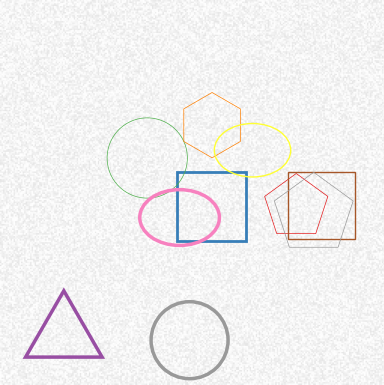[{"shape": "pentagon", "thickness": 0.5, "radius": 0.43, "center": [0.769, 0.463]}, {"shape": "square", "thickness": 2, "radius": 0.45, "center": [0.55, 0.464]}, {"shape": "circle", "thickness": 0.5, "radius": 0.52, "center": [0.382, 0.59]}, {"shape": "triangle", "thickness": 2.5, "radius": 0.57, "center": [0.166, 0.13]}, {"shape": "hexagon", "thickness": 0.5, "radius": 0.42, "center": [0.551, 0.675]}, {"shape": "oval", "thickness": 1, "radius": 0.5, "center": [0.656, 0.61]}, {"shape": "square", "thickness": 1, "radius": 0.43, "center": [0.834, 0.466]}, {"shape": "oval", "thickness": 2.5, "radius": 0.52, "center": [0.466, 0.435]}, {"shape": "circle", "thickness": 2.5, "radius": 0.5, "center": [0.492, 0.116]}, {"shape": "pentagon", "thickness": 0.5, "radius": 0.54, "center": [0.815, 0.445]}]